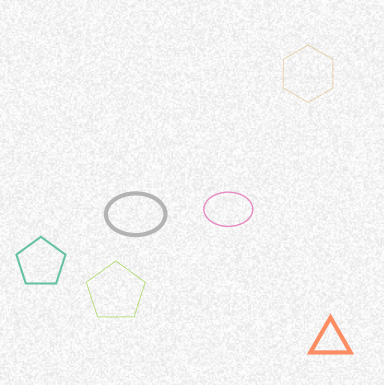[{"shape": "pentagon", "thickness": 1.5, "radius": 0.34, "center": [0.106, 0.318]}, {"shape": "triangle", "thickness": 3, "radius": 0.3, "center": [0.858, 0.115]}, {"shape": "oval", "thickness": 1, "radius": 0.32, "center": [0.593, 0.456]}, {"shape": "pentagon", "thickness": 0.5, "radius": 0.4, "center": [0.301, 0.242]}, {"shape": "hexagon", "thickness": 0.5, "radius": 0.37, "center": [0.8, 0.809]}, {"shape": "oval", "thickness": 3, "radius": 0.39, "center": [0.352, 0.444]}]